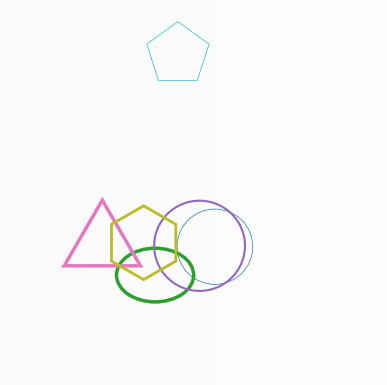[{"shape": "circle", "thickness": 0.5, "radius": 0.49, "center": [0.555, 0.359]}, {"shape": "oval", "thickness": 2.5, "radius": 0.5, "center": [0.4, 0.286]}, {"shape": "circle", "thickness": 1.5, "radius": 0.59, "center": [0.515, 0.362]}, {"shape": "triangle", "thickness": 2.5, "radius": 0.57, "center": [0.264, 0.366]}, {"shape": "hexagon", "thickness": 2, "radius": 0.48, "center": [0.371, 0.37]}, {"shape": "pentagon", "thickness": 0.5, "radius": 0.42, "center": [0.459, 0.859]}]